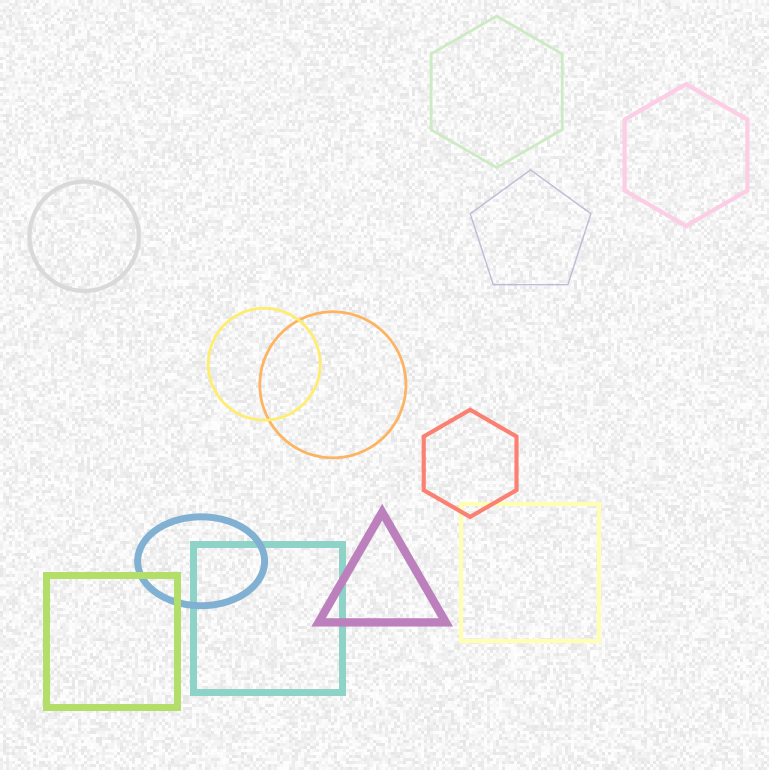[{"shape": "square", "thickness": 2.5, "radius": 0.48, "center": [0.348, 0.197]}, {"shape": "square", "thickness": 1.5, "radius": 0.45, "center": [0.689, 0.257]}, {"shape": "pentagon", "thickness": 0.5, "radius": 0.41, "center": [0.689, 0.697]}, {"shape": "hexagon", "thickness": 1.5, "radius": 0.35, "center": [0.611, 0.398]}, {"shape": "oval", "thickness": 2.5, "radius": 0.41, "center": [0.261, 0.271]}, {"shape": "circle", "thickness": 1, "radius": 0.47, "center": [0.432, 0.5]}, {"shape": "square", "thickness": 2.5, "radius": 0.43, "center": [0.145, 0.167]}, {"shape": "hexagon", "thickness": 1.5, "radius": 0.46, "center": [0.891, 0.799]}, {"shape": "circle", "thickness": 1.5, "radius": 0.35, "center": [0.109, 0.693]}, {"shape": "triangle", "thickness": 3, "radius": 0.48, "center": [0.496, 0.239]}, {"shape": "hexagon", "thickness": 1, "radius": 0.49, "center": [0.645, 0.881]}, {"shape": "circle", "thickness": 1, "radius": 0.36, "center": [0.343, 0.527]}]